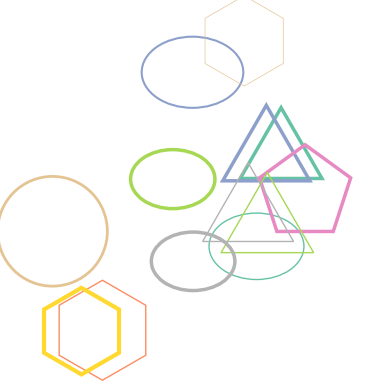[{"shape": "triangle", "thickness": 2.5, "radius": 0.61, "center": [0.73, 0.598]}, {"shape": "oval", "thickness": 1, "radius": 0.62, "center": [0.666, 0.36]}, {"shape": "hexagon", "thickness": 1, "radius": 0.65, "center": [0.266, 0.142]}, {"shape": "oval", "thickness": 1.5, "radius": 0.66, "center": [0.5, 0.812]}, {"shape": "triangle", "thickness": 2.5, "radius": 0.65, "center": [0.692, 0.596]}, {"shape": "pentagon", "thickness": 2.5, "radius": 0.62, "center": [0.792, 0.5]}, {"shape": "triangle", "thickness": 1, "radius": 0.69, "center": [0.694, 0.413]}, {"shape": "oval", "thickness": 2.5, "radius": 0.55, "center": [0.449, 0.535]}, {"shape": "hexagon", "thickness": 3, "radius": 0.56, "center": [0.212, 0.14]}, {"shape": "circle", "thickness": 2, "radius": 0.71, "center": [0.136, 0.399]}, {"shape": "hexagon", "thickness": 0.5, "radius": 0.59, "center": [0.634, 0.894]}, {"shape": "oval", "thickness": 2.5, "radius": 0.54, "center": [0.502, 0.321]}, {"shape": "triangle", "thickness": 1, "radius": 0.68, "center": [0.644, 0.441]}]